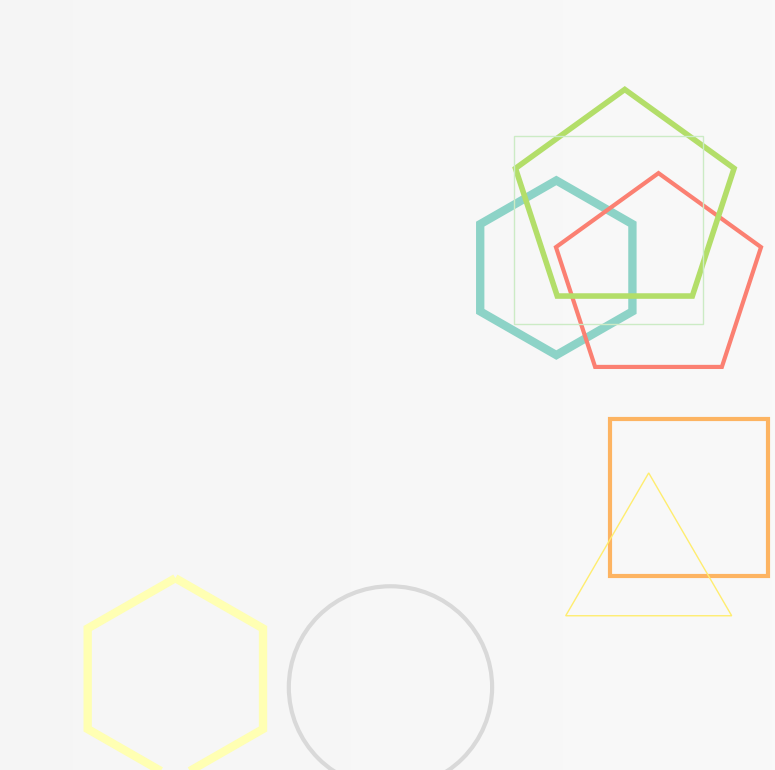[{"shape": "hexagon", "thickness": 3, "radius": 0.57, "center": [0.718, 0.652]}, {"shape": "hexagon", "thickness": 3, "radius": 0.65, "center": [0.226, 0.119]}, {"shape": "pentagon", "thickness": 1.5, "radius": 0.7, "center": [0.85, 0.636]}, {"shape": "square", "thickness": 1.5, "radius": 0.51, "center": [0.889, 0.354]}, {"shape": "pentagon", "thickness": 2, "radius": 0.74, "center": [0.806, 0.736]}, {"shape": "circle", "thickness": 1.5, "radius": 0.66, "center": [0.504, 0.107]}, {"shape": "square", "thickness": 0.5, "radius": 0.61, "center": [0.785, 0.701]}, {"shape": "triangle", "thickness": 0.5, "radius": 0.62, "center": [0.837, 0.262]}]